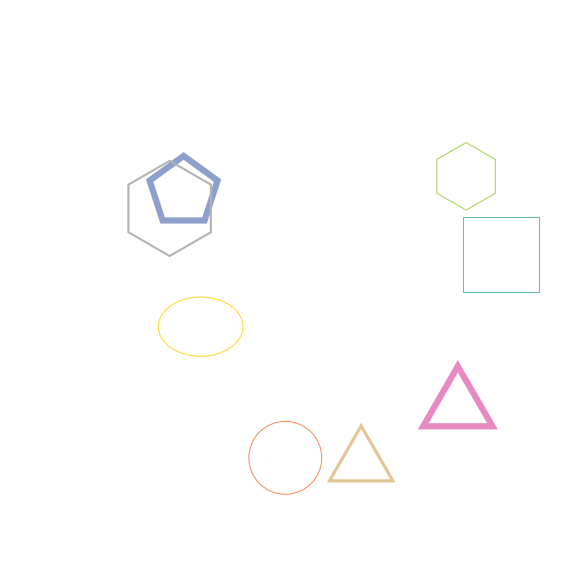[{"shape": "square", "thickness": 0.5, "radius": 0.33, "center": [0.868, 0.559]}, {"shape": "circle", "thickness": 0.5, "radius": 0.32, "center": [0.494, 0.206]}, {"shape": "pentagon", "thickness": 3, "radius": 0.31, "center": [0.318, 0.667]}, {"shape": "triangle", "thickness": 3, "radius": 0.35, "center": [0.793, 0.296]}, {"shape": "hexagon", "thickness": 0.5, "radius": 0.29, "center": [0.807, 0.694]}, {"shape": "oval", "thickness": 0.5, "radius": 0.37, "center": [0.347, 0.433]}, {"shape": "triangle", "thickness": 1.5, "radius": 0.32, "center": [0.625, 0.198]}, {"shape": "hexagon", "thickness": 1, "radius": 0.41, "center": [0.294, 0.638]}]